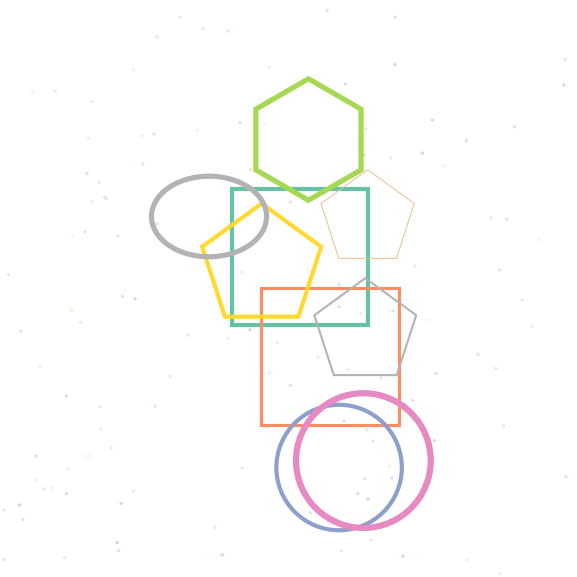[{"shape": "square", "thickness": 2, "radius": 0.59, "center": [0.52, 0.554]}, {"shape": "square", "thickness": 1.5, "radius": 0.6, "center": [0.571, 0.382]}, {"shape": "circle", "thickness": 2, "radius": 0.54, "center": [0.587, 0.19]}, {"shape": "circle", "thickness": 3, "radius": 0.58, "center": [0.629, 0.202]}, {"shape": "hexagon", "thickness": 2.5, "radius": 0.53, "center": [0.534, 0.758]}, {"shape": "pentagon", "thickness": 2, "radius": 0.54, "center": [0.453, 0.538]}, {"shape": "pentagon", "thickness": 0.5, "radius": 0.42, "center": [0.637, 0.62]}, {"shape": "pentagon", "thickness": 1, "radius": 0.46, "center": [0.632, 0.425]}, {"shape": "oval", "thickness": 2.5, "radius": 0.5, "center": [0.362, 0.624]}]